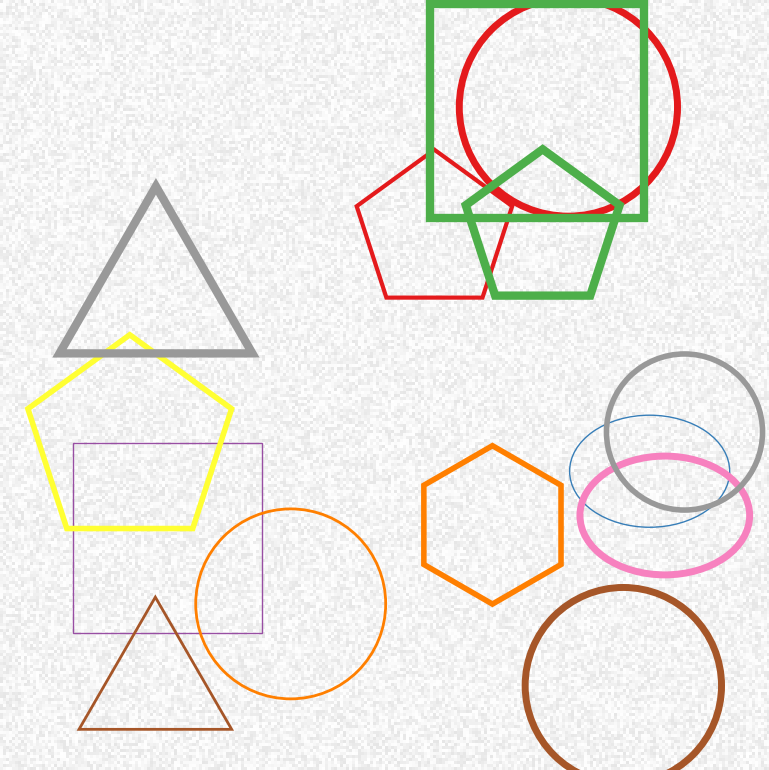[{"shape": "circle", "thickness": 2.5, "radius": 0.71, "center": [0.738, 0.861]}, {"shape": "pentagon", "thickness": 1.5, "radius": 0.53, "center": [0.564, 0.699]}, {"shape": "oval", "thickness": 0.5, "radius": 0.52, "center": [0.844, 0.388]}, {"shape": "pentagon", "thickness": 3, "radius": 0.53, "center": [0.705, 0.701]}, {"shape": "square", "thickness": 3, "radius": 0.7, "center": [0.697, 0.856]}, {"shape": "square", "thickness": 0.5, "radius": 0.62, "center": [0.217, 0.302]}, {"shape": "circle", "thickness": 1, "radius": 0.62, "center": [0.378, 0.216]}, {"shape": "hexagon", "thickness": 2, "radius": 0.51, "center": [0.64, 0.318]}, {"shape": "pentagon", "thickness": 2, "radius": 0.7, "center": [0.169, 0.426]}, {"shape": "triangle", "thickness": 1, "radius": 0.57, "center": [0.202, 0.11]}, {"shape": "circle", "thickness": 2.5, "radius": 0.64, "center": [0.81, 0.11]}, {"shape": "oval", "thickness": 2.5, "radius": 0.55, "center": [0.863, 0.331]}, {"shape": "circle", "thickness": 2, "radius": 0.51, "center": [0.889, 0.439]}, {"shape": "triangle", "thickness": 3, "radius": 0.72, "center": [0.203, 0.613]}]